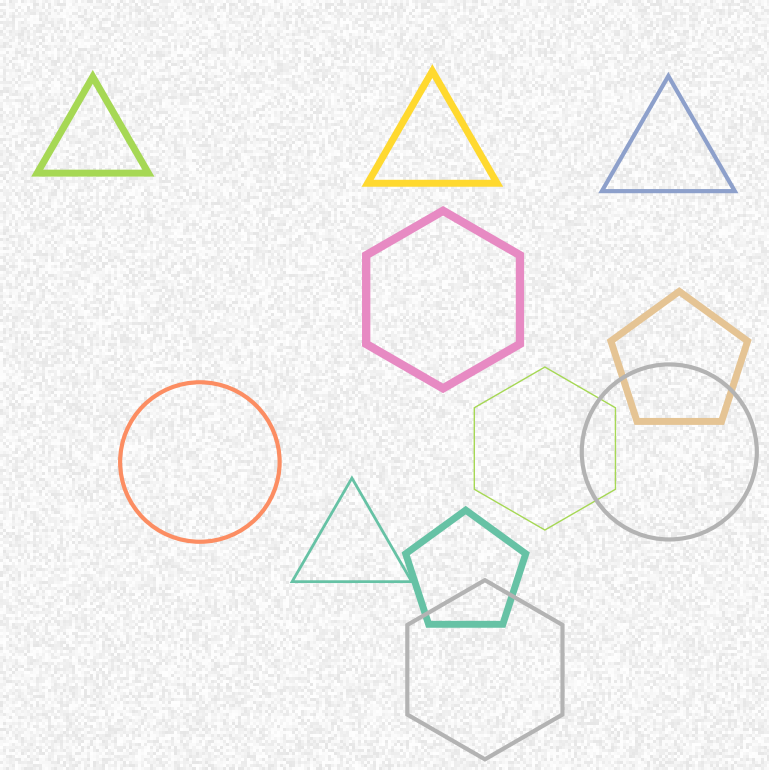[{"shape": "pentagon", "thickness": 2.5, "radius": 0.41, "center": [0.605, 0.256]}, {"shape": "triangle", "thickness": 1, "radius": 0.45, "center": [0.457, 0.289]}, {"shape": "circle", "thickness": 1.5, "radius": 0.52, "center": [0.26, 0.4]}, {"shape": "triangle", "thickness": 1.5, "radius": 0.5, "center": [0.868, 0.802]}, {"shape": "hexagon", "thickness": 3, "radius": 0.58, "center": [0.575, 0.611]}, {"shape": "triangle", "thickness": 2.5, "radius": 0.42, "center": [0.121, 0.817]}, {"shape": "hexagon", "thickness": 0.5, "radius": 0.53, "center": [0.708, 0.418]}, {"shape": "triangle", "thickness": 2.5, "radius": 0.49, "center": [0.562, 0.811]}, {"shape": "pentagon", "thickness": 2.5, "radius": 0.47, "center": [0.882, 0.528]}, {"shape": "circle", "thickness": 1.5, "radius": 0.57, "center": [0.869, 0.413]}, {"shape": "hexagon", "thickness": 1.5, "radius": 0.58, "center": [0.63, 0.13]}]